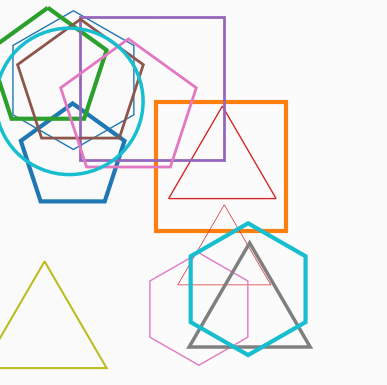[{"shape": "hexagon", "thickness": 1, "radius": 0.9, "center": [0.189, 0.792]}, {"shape": "pentagon", "thickness": 3, "radius": 0.7, "center": [0.188, 0.591]}, {"shape": "square", "thickness": 3, "radius": 0.84, "center": [0.571, 0.567]}, {"shape": "pentagon", "thickness": 3, "radius": 0.8, "center": [0.123, 0.821]}, {"shape": "triangle", "thickness": 1, "radius": 0.8, "center": [0.574, 0.564]}, {"shape": "triangle", "thickness": 0.5, "radius": 0.69, "center": [0.579, 0.329]}, {"shape": "square", "thickness": 2, "radius": 0.93, "center": [0.391, 0.77]}, {"shape": "pentagon", "thickness": 2, "radius": 0.85, "center": [0.208, 0.779]}, {"shape": "hexagon", "thickness": 1, "radius": 0.73, "center": [0.513, 0.197]}, {"shape": "pentagon", "thickness": 2, "radius": 0.92, "center": [0.332, 0.715]}, {"shape": "triangle", "thickness": 2.5, "radius": 0.9, "center": [0.644, 0.189]}, {"shape": "triangle", "thickness": 1.5, "radius": 0.92, "center": [0.115, 0.136]}, {"shape": "circle", "thickness": 2.5, "radius": 0.95, "center": [0.179, 0.737]}, {"shape": "hexagon", "thickness": 3, "radius": 0.86, "center": [0.64, 0.249]}]